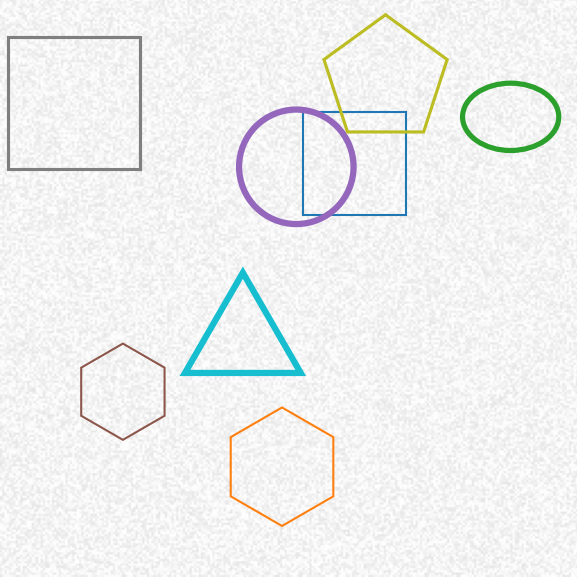[{"shape": "square", "thickness": 1, "radius": 0.44, "center": [0.613, 0.716]}, {"shape": "hexagon", "thickness": 1, "radius": 0.51, "center": [0.488, 0.191]}, {"shape": "oval", "thickness": 2.5, "radius": 0.42, "center": [0.884, 0.797]}, {"shape": "circle", "thickness": 3, "radius": 0.5, "center": [0.513, 0.71]}, {"shape": "hexagon", "thickness": 1, "radius": 0.42, "center": [0.213, 0.321]}, {"shape": "square", "thickness": 1.5, "radius": 0.57, "center": [0.129, 0.821]}, {"shape": "pentagon", "thickness": 1.5, "radius": 0.56, "center": [0.668, 0.861]}, {"shape": "triangle", "thickness": 3, "radius": 0.58, "center": [0.421, 0.411]}]